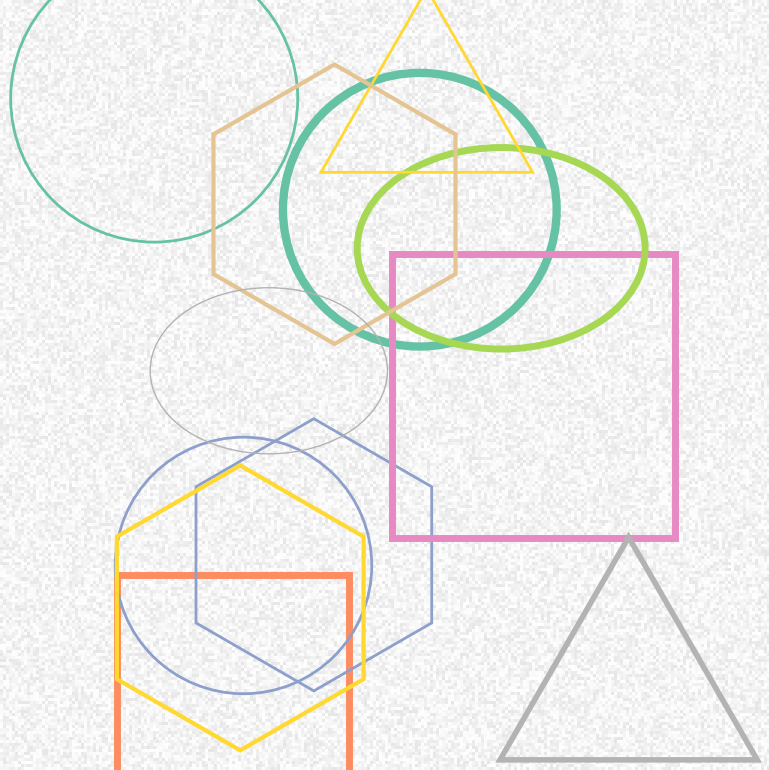[{"shape": "circle", "thickness": 3, "radius": 0.89, "center": [0.545, 0.728]}, {"shape": "circle", "thickness": 1, "radius": 0.93, "center": [0.2, 0.872]}, {"shape": "square", "thickness": 2.5, "radius": 0.75, "center": [0.303, 0.102]}, {"shape": "circle", "thickness": 1, "radius": 0.83, "center": [0.316, 0.266]}, {"shape": "hexagon", "thickness": 1, "radius": 0.88, "center": [0.408, 0.279]}, {"shape": "square", "thickness": 2.5, "radius": 0.92, "center": [0.693, 0.486]}, {"shape": "oval", "thickness": 2.5, "radius": 0.93, "center": [0.651, 0.678]}, {"shape": "triangle", "thickness": 1, "radius": 0.79, "center": [0.554, 0.856]}, {"shape": "hexagon", "thickness": 1.5, "radius": 0.93, "center": [0.312, 0.211]}, {"shape": "hexagon", "thickness": 1.5, "radius": 0.91, "center": [0.434, 0.735]}, {"shape": "triangle", "thickness": 2, "radius": 0.96, "center": [0.816, 0.11]}, {"shape": "oval", "thickness": 0.5, "radius": 0.77, "center": [0.349, 0.518]}]